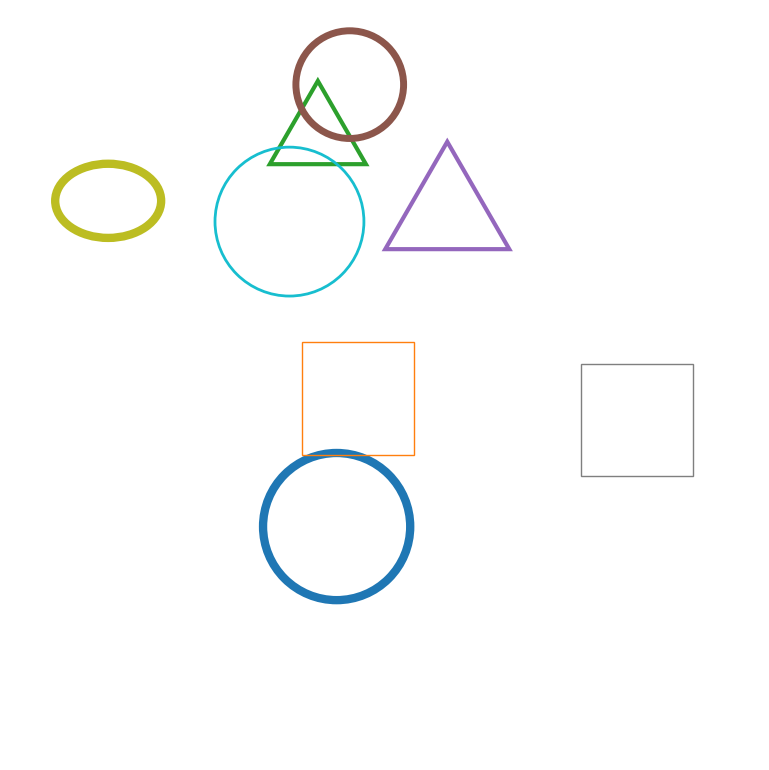[{"shape": "circle", "thickness": 3, "radius": 0.48, "center": [0.437, 0.316]}, {"shape": "square", "thickness": 0.5, "radius": 0.37, "center": [0.465, 0.483]}, {"shape": "triangle", "thickness": 1.5, "radius": 0.36, "center": [0.413, 0.823]}, {"shape": "triangle", "thickness": 1.5, "radius": 0.46, "center": [0.581, 0.723]}, {"shape": "circle", "thickness": 2.5, "radius": 0.35, "center": [0.454, 0.89]}, {"shape": "square", "thickness": 0.5, "radius": 0.36, "center": [0.827, 0.454]}, {"shape": "oval", "thickness": 3, "radius": 0.34, "center": [0.14, 0.739]}, {"shape": "circle", "thickness": 1, "radius": 0.48, "center": [0.376, 0.712]}]